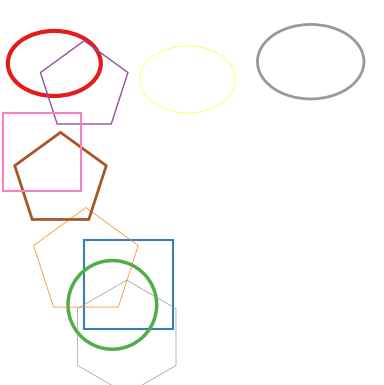[{"shape": "oval", "thickness": 3, "radius": 0.6, "center": [0.141, 0.835]}, {"shape": "square", "thickness": 1.5, "radius": 0.58, "center": [0.335, 0.261]}, {"shape": "circle", "thickness": 2.5, "radius": 0.58, "center": [0.292, 0.208]}, {"shape": "pentagon", "thickness": 1, "radius": 0.6, "center": [0.219, 0.775]}, {"shape": "pentagon", "thickness": 0.5, "radius": 0.71, "center": [0.223, 0.318]}, {"shape": "oval", "thickness": 0.5, "radius": 0.62, "center": [0.488, 0.794]}, {"shape": "pentagon", "thickness": 2, "radius": 0.63, "center": [0.157, 0.531]}, {"shape": "square", "thickness": 1.5, "radius": 0.51, "center": [0.109, 0.605]}, {"shape": "hexagon", "thickness": 0.5, "radius": 0.74, "center": [0.329, 0.125]}, {"shape": "oval", "thickness": 2, "radius": 0.69, "center": [0.807, 0.84]}]